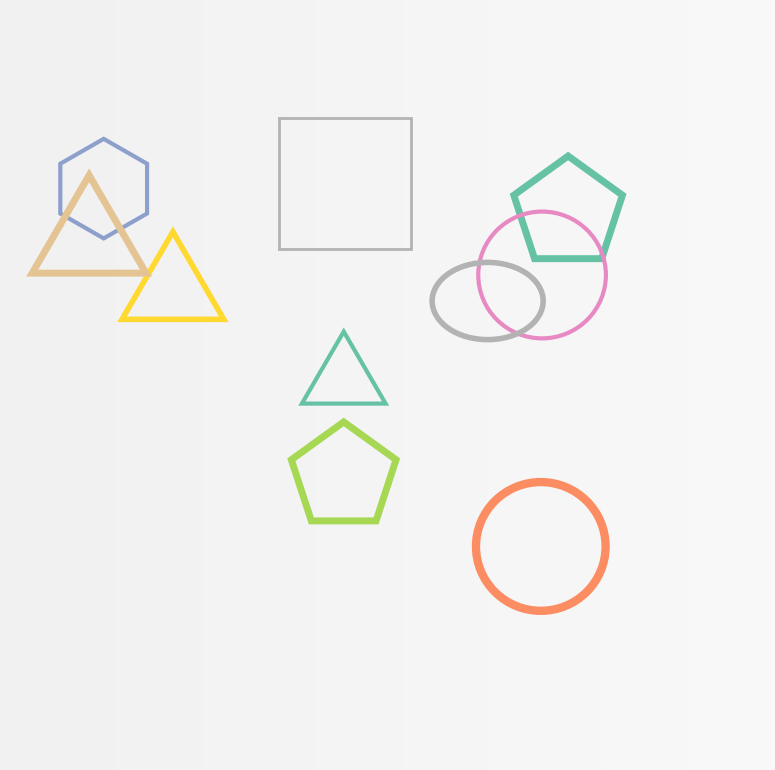[{"shape": "pentagon", "thickness": 2.5, "radius": 0.37, "center": [0.733, 0.724]}, {"shape": "triangle", "thickness": 1.5, "radius": 0.31, "center": [0.444, 0.507]}, {"shape": "circle", "thickness": 3, "radius": 0.42, "center": [0.698, 0.29]}, {"shape": "hexagon", "thickness": 1.5, "radius": 0.32, "center": [0.134, 0.755]}, {"shape": "circle", "thickness": 1.5, "radius": 0.41, "center": [0.699, 0.643]}, {"shape": "pentagon", "thickness": 2.5, "radius": 0.36, "center": [0.443, 0.381]}, {"shape": "triangle", "thickness": 2, "radius": 0.38, "center": [0.223, 0.623]}, {"shape": "triangle", "thickness": 2.5, "radius": 0.42, "center": [0.115, 0.688]}, {"shape": "oval", "thickness": 2, "radius": 0.36, "center": [0.629, 0.609]}, {"shape": "square", "thickness": 1, "radius": 0.43, "center": [0.445, 0.762]}]